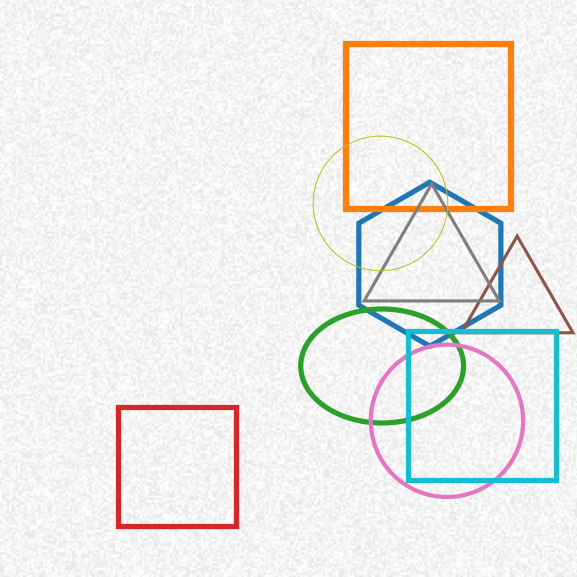[{"shape": "hexagon", "thickness": 2.5, "radius": 0.71, "center": [0.744, 0.542]}, {"shape": "square", "thickness": 3, "radius": 0.71, "center": [0.742, 0.781]}, {"shape": "oval", "thickness": 2.5, "radius": 0.7, "center": [0.662, 0.365]}, {"shape": "square", "thickness": 2.5, "radius": 0.51, "center": [0.306, 0.191]}, {"shape": "triangle", "thickness": 1.5, "radius": 0.56, "center": [0.896, 0.479]}, {"shape": "circle", "thickness": 2, "radius": 0.66, "center": [0.774, 0.27]}, {"shape": "triangle", "thickness": 1.5, "radius": 0.68, "center": [0.748, 0.546]}, {"shape": "circle", "thickness": 0.5, "radius": 0.58, "center": [0.659, 0.647]}, {"shape": "square", "thickness": 2.5, "radius": 0.64, "center": [0.835, 0.297]}]